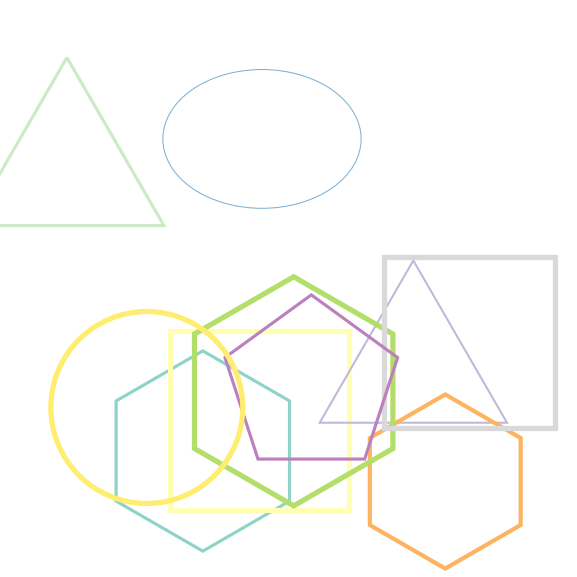[{"shape": "hexagon", "thickness": 1.5, "radius": 0.87, "center": [0.351, 0.218]}, {"shape": "square", "thickness": 2.5, "radius": 0.77, "center": [0.449, 0.27]}, {"shape": "triangle", "thickness": 1, "radius": 0.94, "center": [0.716, 0.361]}, {"shape": "oval", "thickness": 0.5, "radius": 0.86, "center": [0.454, 0.759]}, {"shape": "hexagon", "thickness": 2, "radius": 0.75, "center": [0.771, 0.165]}, {"shape": "hexagon", "thickness": 2.5, "radius": 0.99, "center": [0.509, 0.322]}, {"shape": "square", "thickness": 2.5, "radius": 0.74, "center": [0.813, 0.406]}, {"shape": "pentagon", "thickness": 1.5, "radius": 0.79, "center": [0.539, 0.331]}, {"shape": "triangle", "thickness": 1.5, "radius": 0.97, "center": [0.116, 0.706]}, {"shape": "circle", "thickness": 2.5, "radius": 0.83, "center": [0.254, 0.294]}]